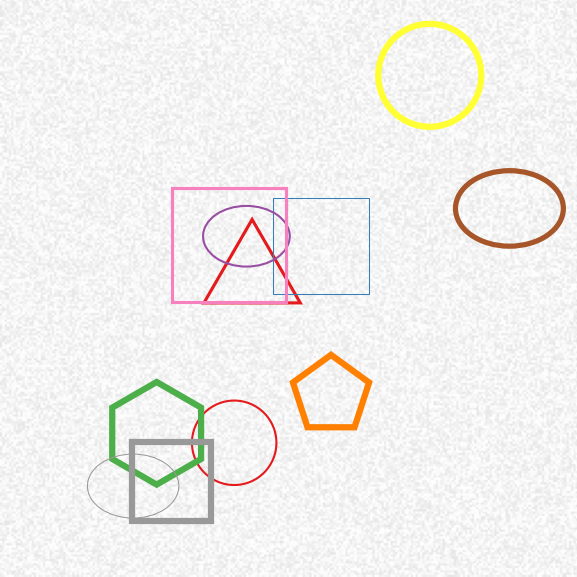[{"shape": "circle", "thickness": 1, "radius": 0.37, "center": [0.406, 0.232]}, {"shape": "triangle", "thickness": 1.5, "radius": 0.48, "center": [0.437, 0.523]}, {"shape": "square", "thickness": 0.5, "radius": 0.42, "center": [0.556, 0.573]}, {"shape": "hexagon", "thickness": 3, "radius": 0.44, "center": [0.271, 0.249]}, {"shape": "oval", "thickness": 1, "radius": 0.38, "center": [0.427, 0.59]}, {"shape": "pentagon", "thickness": 3, "radius": 0.35, "center": [0.573, 0.315]}, {"shape": "circle", "thickness": 3, "radius": 0.45, "center": [0.744, 0.869]}, {"shape": "oval", "thickness": 2.5, "radius": 0.47, "center": [0.882, 0.638]}, {"shape": "square", "thickness": 1.5, "radius": 0.49, "center": [0.397, 0.575]}, {"shape": "square", "thickness": 3, "radius": 0.34, "center": [0.297, 0.165]}, {"shape": "oval", "thickness": 0.5, "radius": 0.4, "center": [0.231, 0.157]}]